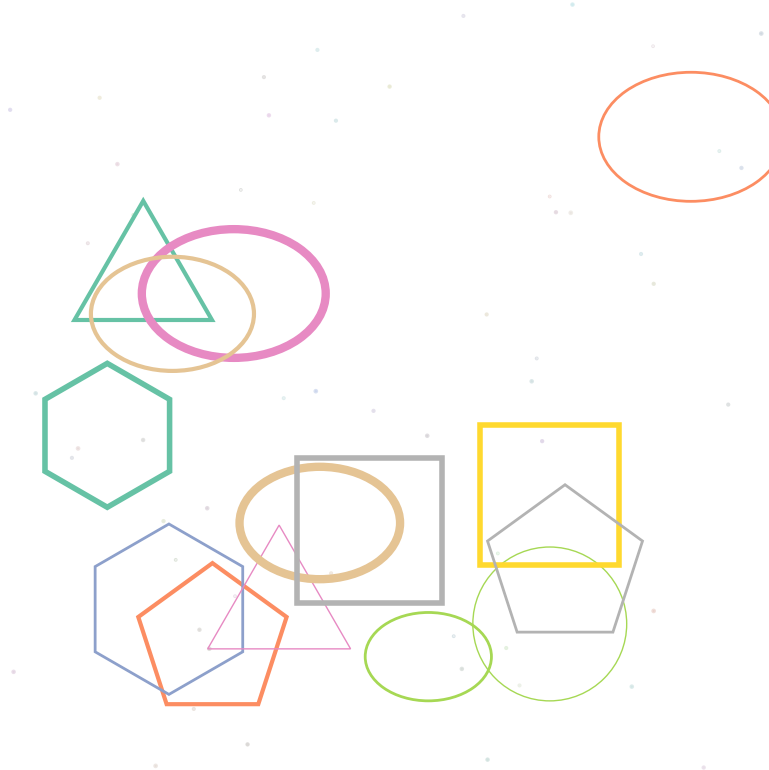[{"shape": "triangle", "thickness": 1.5, "radius": 0.52, "center": [0.186, 0.636]}, {"shape": "hexagon", "thickness": 2, "radius": 0.47, "center": [0.139, 0.435]}, {"shape": "oval", "thickness": 1, "radius": 0.6, "center": [0.897, 0.822]}, {"shape": "pentagon", "thickness": 1.5, "radius": 0.51, "center": [0.276, 0.167]}, {"shape": "hexagon", "thickness": 1, "radius": 0.55, "center": [0.219, 0.209]}, {"shape": "triangle", "thickness": 0.5, "radius": 0.54, "center": [0.363, 0.211]}, {"shape": "oval", "thickness": 3, "radius": 0.6, "center": [0.304, 0.619]}, {"shape": "circle", "thickness": 0.5, "radius": 0.5, "center": [0.714, 0.19]}, {"shape": "oval", "thickness": 1, "radius": 0.41, "center": [0.556, 0.147]}, {"shape": "square", "thickness": 2, "radius": 0.45, "center": [0.714, 0.357]}, {"shape": "oval", "thickness": 3, "radius": 0.52, "center": [0.415, 0.321]}, {"shape": "oval", "thickness": 1.5, "radius": 0.53, "center": [0.224, 0.592]}, {"shape": "square", "thickness": 2, "radius": 0.47, "center": [0.479, 0.311]}, {"shape": "pentagon", "thickness": 1, "radius": 0.53, "center": [0.734, 0.265]}]